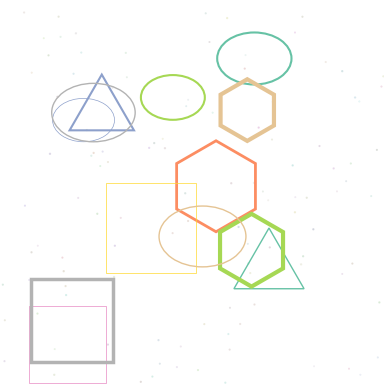[{"shape": "triangle", "thickness": 1, "radius": 0.53, "center": [0.699, 0.303]}, {"shape": "oval", "thickness": 1.5, "radius": 0.48, "center": [0.661, 0.848]}, {"shape": "hexagon", "thickness": 2, "radius": 0.59, "center": [0.561, 0.516]}, {"shape": "triangle", "thickness": 1.5, "radius": 0.48, "center": [0.264, 0.71]}, {"shape": "oval", "thickness": 0.5, "radius": 0.4, "center": [0.217, 0.688]}, {"shape": "square", "thickness": 0.5, "radius": 0.5, "center": [0.175, 0.105]}, {"shape": "hexagon", "thickness": 3, "radius": 0.47, "center": [0.653, 0.35]}, {"shape": "oval", "thickness": 1.5, "radius": 0.42, "center": [0.449, 0.747]}, {"shape": "square", "thickness": 0.5, "radius": 0.59, "center": [0.392, 0.407]}, {"shape": "hexagon", "thickness": 3, "radius": 0.4, "center": [0.642, 0.714]}, {"shape": "oval", "thickness": 1, "radius": 0.56, "center": [0.526, 0.386]}, {"shape": "oval", "thickness": 1, "radius": 0.54, "center": [0.243, 0.708]}, {"shape": "square", "thickness": 2.5, "radius": 0.54, "center": [0.187, 0.168]}]